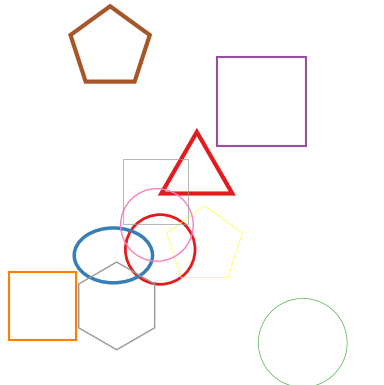[{"shape": "triangle", "thickness": 3, "radius": 0.53, "center": [0.511, 0.551]}, {"shape": "circle", "thickness": 2, "radius": 0.45, "center": [0.416, 0.352]}, {"shape": "oval", "thickness": 2.5, "radius": 0.51, "center": [0.294, 0.337]}, {"shape": "circle", "thickness": 0.5, "radius": 0.58, "center": [0.787, 0.11]}, {"shape": "square", "thickness": 1.5, "radius": 0.58, "center": [0.679, 0.736]}, {"shape": "square", "thickness": 1.5, "radius": 0.44, "center": [0.11, 0.205]}, {"shape": "pentagon", "thickness": 0.5, "radius": 0.52, "center": [0.531, 0.363]}, {"shape": "pentagon", "thickness": 3, "radius": 0.54, "center": [0.286, 0.876]}, {"shape": "circle", "thickness": 1, "radius": 0.47, "center": [0.408, 0.416]}, {"shape": "square", "thickness": 0.5, "radius": 0.43, "center": [0.403, 0.502]}, {"shape": "hexagon", "thickness": 1, "radius": 0.57, "center": [0.303, 0.205]}]